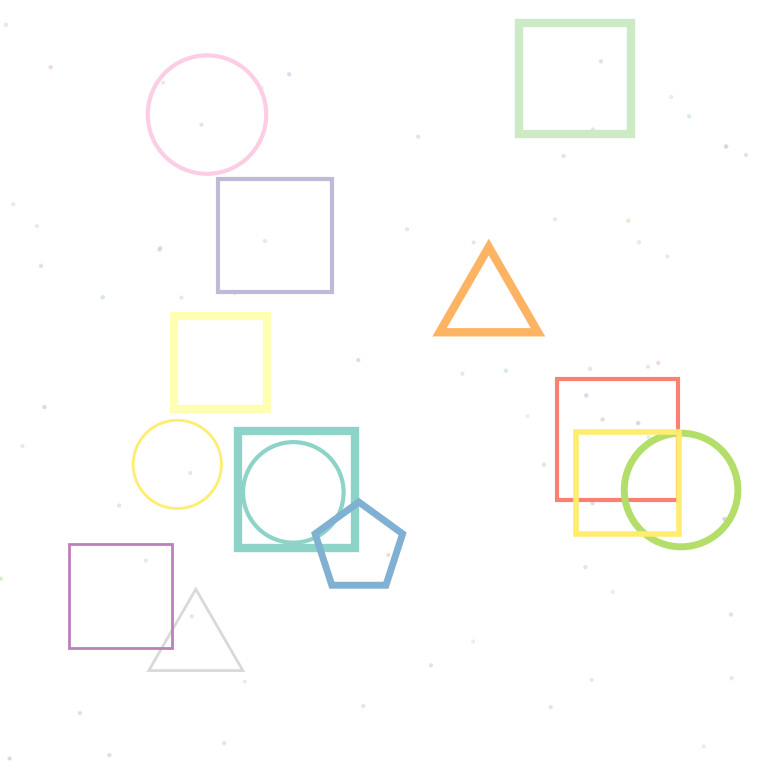[{"shape": "square", "thickness": 3, "radius": 0.38, "center": [0.385, 0.365]}, {"shape": "circle", "thickness": 1.5, "radius": 0.33, "center": [0.381, 0.361]}, {"shape": "square", "thickness": 3, "radius": 0.3, "center": [0.286, 0.53]}, {"shape": "square", "thickness": 1.5, "radius": 0.37, "center": [0.357, 0.694]}, {"shape": "square", "thickness": 1.5, "radius": 0.4, "center": [0.802, 0.429]}, {"shape": "pentagon", "thickness": 2.5, "radius": 0.3, "center": [0.466, 0.288]}, {"shape": "triangle", "thickness": 3, "radius": 0.37, "center": [0.635, 0.605]}, {"shape": "circle", "thickness": 2.5, "radius": 0.37, "center": [0.884, 0.364]}, {"shape": "circle", "thickness": 1.5, "radius": 0.38, "center": [0.269, 0.851]}, {"shape": "triangle", "thickness": 1, "radius": 0.35, "center": [0.254, 0.164]}, {"shape": "square", "thickness": 1, "radius": 0.34, "center": [0.157, 0.226]}, {"shape": "square", "thickness": 3, "radius": 0.36, "center": [0.747, 0.898]}, {"shape": "circle", "thickness": 1, "radius": 0.29, "center": [0.23, 0.397]}, {"shape": "square", "thickness": 2, "radius": 0.33, "center": [0.815, 0.372]}]